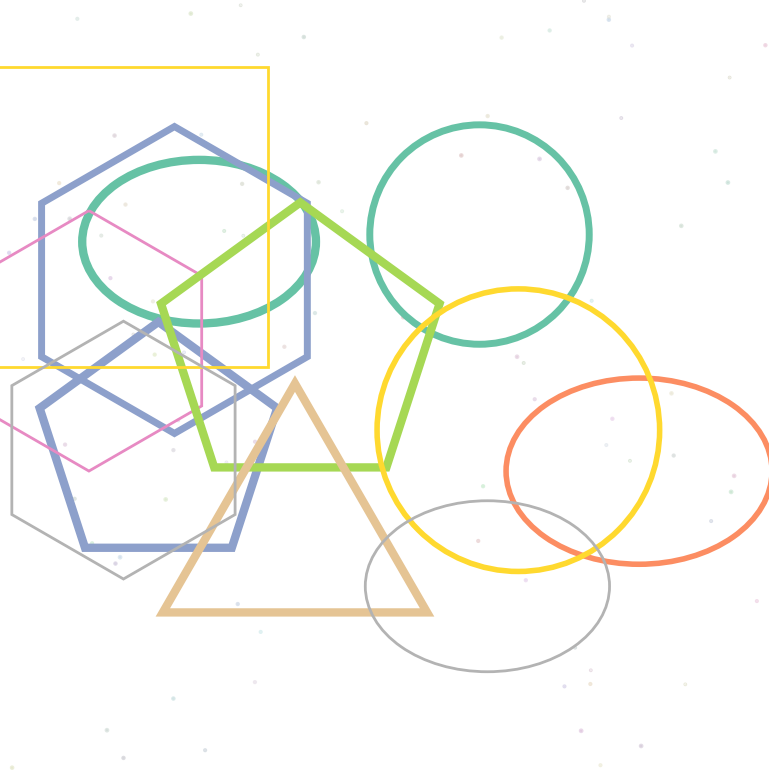[{"shape": "circle", "thickness": 2.5, "radius": 0.71, "center": [0.623, 0.695]}, {"shape": "oval", "thickness": 3, "radius": 0.76, "center": [0.259, 0.686]}, {"shape": "oval", "thickness": 2, "radius": 0.86, "center": [0.83, 0.388]}, {"shape": "hexagon", "thickness": 2.5, "radius": 1.0, "center": [0.227, 0.636]}, {"shape": "pentagon", "thickness": 3, "radius": 0.81, "center": [0.206, 0.42]}, {"shape": "hexagon", "thickness": 1, "radius": 0.85, "center": [0.115, 0.557]}, {"shape": "pentagon", "thickness": 3, "radius": 0.95, "center": [0.39, 0.547]}, {"shape": "square", "thickness": 1, "radius": 0.97, "center": [0.154, 0.718]}, {"shape": "circle", "thickness": 2, "radius": 0.92, "center": [0.673, 0.441]}, {"shape": "triangle", "thickness": 3, "radius": 0.99, "center": [0.383, 0.304]}, {"shape": "hexagon", "thickness": 1, "radius": 0.84, "center": [0.16, 0.415]}, {"shape": "oval", "thickness": 1, "radius": 0.79, "center": [0.633, 0.239]}]